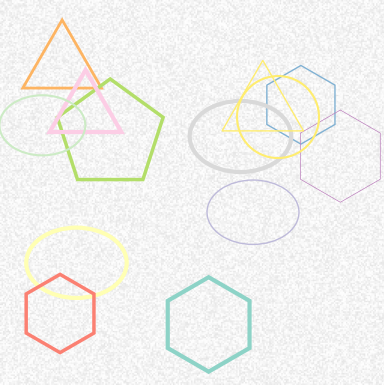[{"shape": "hexagon", "thickness": 3, "radius": 0.61, "center": [0.542, 0.157]}, {"shape": "oval", "thickness": 3, "radius": 0.65, "center": [0.199, 0.317]}, {"shape": "oval", "thickness": 1, "radius": 0.6, "center": [0.657, 0.449]}, {"shape": "hexagon", "thickness": 2.5, "radius": 0.51, "center": [0.156, 0.186]}, {"shape": "hexagon", "thickness": 1, "radius": 0.51, "center": [0.782, 0.728]}, {"shape": "triangle", "thickness": 2, "radius": 0.59, "center": [0.161, 0.83]}, {"shape": "pentagon", "thickness": 2.5, "radius": 0.72, "center": [0.286, 0.65]}, {"shape": "triangle", "thickness": 3, "radius": 0.54, "center": [0.222, 0.711]}, {"shape": "oval", "thickness": 3, "radius": 0.66, "center": [0.625, 0.645]}, {"shape": "hexagon", "thickness": 0.5, "radius": 0.6, "center": [0.884, 0.594]}, {"shape": "oval", "thickness": 1.5, "radius": 0.56, "center": [0.11, 0.675]}, {"shape": "circle", "thickness": 1.5, "radius": 0.53, "center": [0.722, 0.696]}, {"shape": "triangle", "thickness": 1, "radius": 0.61, "center": [0.683, 0.721]}]